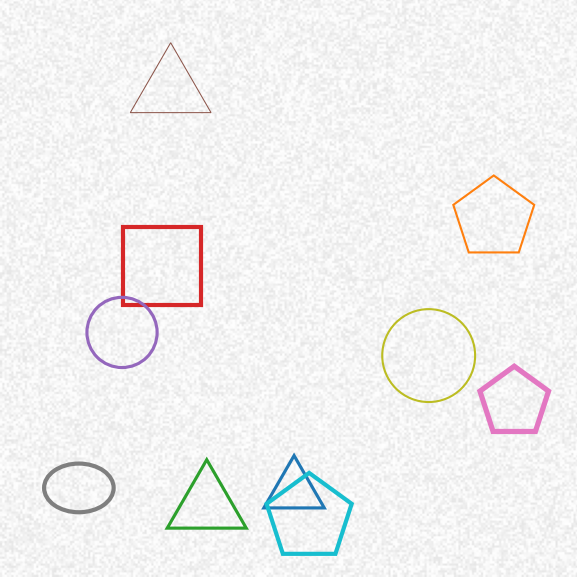[{"shape": "triangle", "thickness": 1.5, "radius": 0.3, "center": [0.509, 0.15]}, {"shape": "pentagon", "thickness": 1, "radius": 0.37, "center": [0.855, 0.622]}, {"shape": "triangle", "thickness": 1.5, "radius": 0.4, "center": [0.358, 0.124]}, {"shape": "square", "thickness": 2, "radius": 0.34, "center": [0.281, 0.539]}, {"shape": "circle", "thickness": 1.5, "radius": 0.3, "center": [0.211, 0.423]}, {"shape": "triangle", "thickness": 0.5, "radius": 0.4, "center": [0.296, 0.844]}, {"shape": "pentagon", "thickness": 2.5, "radius": 0.31, "center": [0.89, 0.303]}, {"shape": "oval", "thickness": 2, "radius": 0.3, "center": [0.137, 0.154]}, {"shape": "circle", "thickness": 1, "radius": 0.4, "center": [0.742, 0.383]}, {"shape": "pentagon", "thickness": 2, "radius": 0.39, "center": [0.535, 0.103]}]